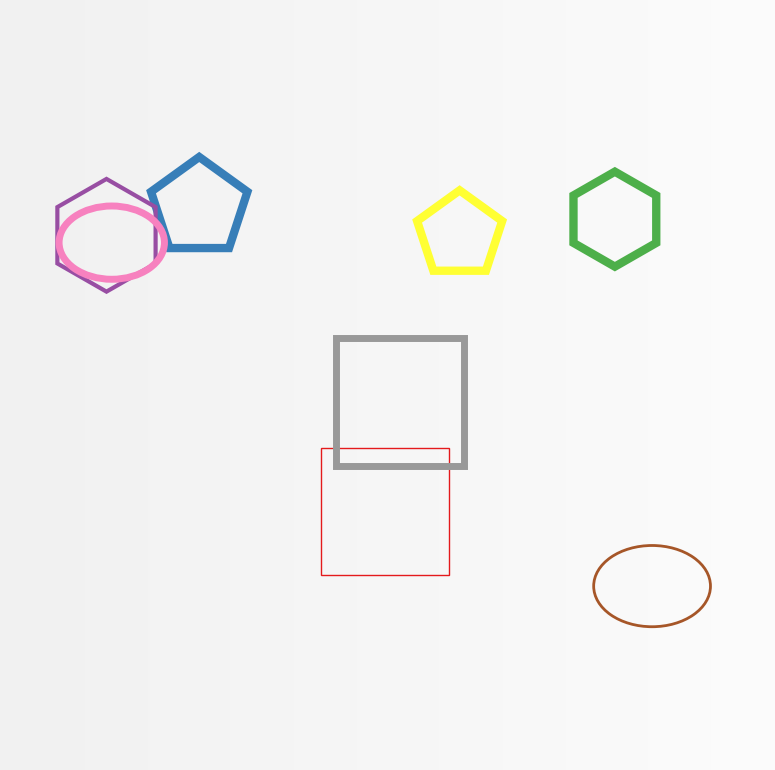[{"shape": "square", "thickness": 0.5, "radius": 0.41, "center": [0.497, 0.336]}, {"shape": "pentagon", "thickness": 3, "radius": 0.33, "center": [0.257, 0.731]}, {"shape": "hexagon", "thickness": 3, "radius": 0.31, "center": [0.793, 0.715]}, {"shape": "hexagon", "thickness": 1.5, "radius": 0.37, "center": [0.137, 0.694]}, {"shape": "pentagon", "thickness": 3, "radius": 0.29, "center": [0.593, 0.695]}, {"shape": "oval", "thickness": 1, "radius": 0.38, "center": [0.841, 0.239]}, {"shape": "oval", "thickness": 2.5, "radius": 0.34, "center": [0.144, 0.685]}, {"shape": "square", "thickness": 2.5, "radius": 0.41, "center": [0.517, 0.478]}]